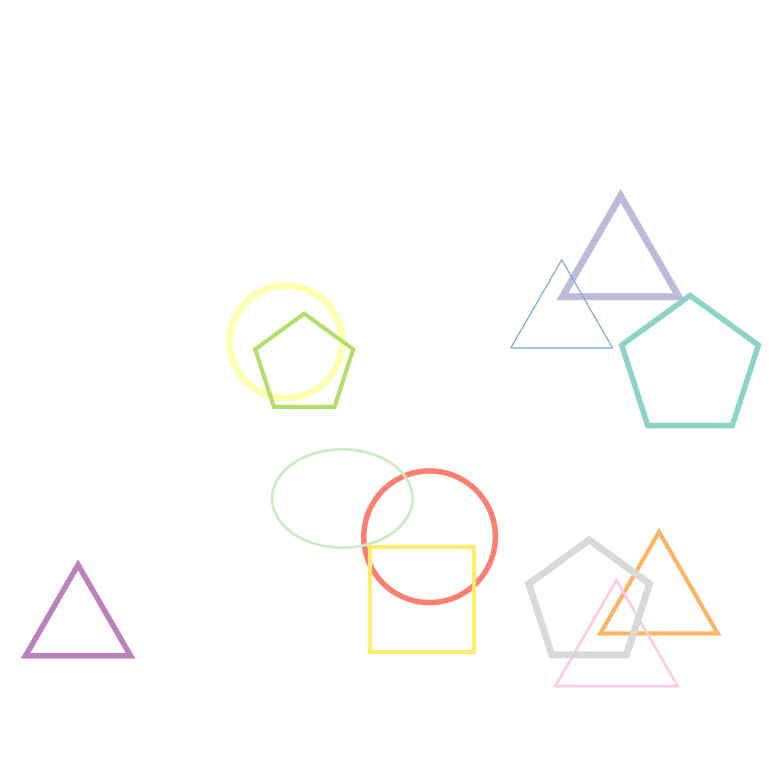[{"shape": "pentagon", "thickness": 2, "radius": 0.47, "center": [0.896, 0.523]}, {"shape": "circle", "thickness": 2.5, "radius": 0.37, "center": [0.371, 0.556]}, {"shape": "triangle", "thickness": 2.5, "radius": 0.44, "center": [0.806, 0.658]}, {"shape": "circle", "thickness": 2, "radius": 0.43, "center": [0.558, 0.303]}, {"shape": "triangle", "thickness": 0.5, "radius": 0.38, "center": [0.729, 0.586]}, {"shape": "triangle", "thickness": 1.5, "radius": 0.44, "center": [0.856, 0.221]}, {"shape": "pentagon", "thickness": 1.5, "radius": 0.33, "center": [0.395, 0.526]}, {"shape": "triangle", "thickness": 1, "radius": 0.46, "center": [0.801, 0.155]}, {"shape": "pentagon", "thickness": 2.5, "radius": 0.41, "center": [0.765, 0.216]}, {"shape": "triangle", "thickness": 2, "radius": 0.39, "center": [0.101, 0.188]}, {"shape": "oval", "thickness": 1, "radius": 0.46, "center": [0.445, 0.353]}, {"shape": "square", "thickness": 1.5, "radius": 0.34, "center": [0.548, 0.222]}]